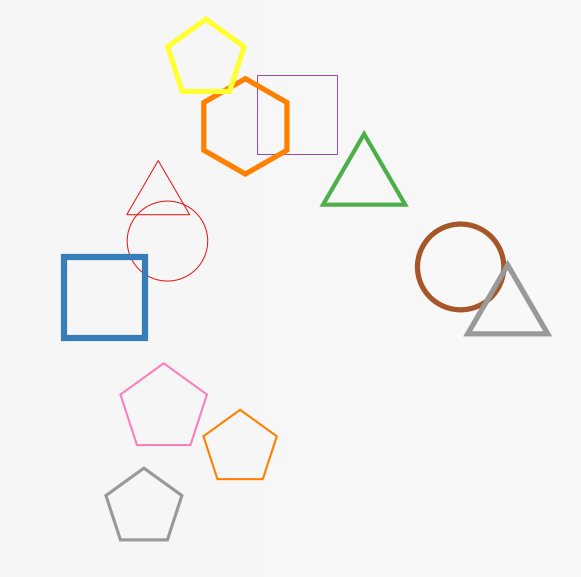[{"shape": "triangle", "thickness": 0.5, "radius": 0.31, "center": [0.272, 0.659]}, {"shape": "circle", "thickness": 0.5, "radius": 0.35, "center": [0.288, 0.582]}, {"shape": "square", "thickness": 3, "radius": 0.35, "center": [0.179, 0.484]}, {"shape": "triangle", "thickness": 2, "radius": 0.41, "center": [0.626, 0.686]}, {"shape": "square", "thickness": 0.5, "radius": 0.34, "center": [0.511, 0.801]}, {"shape": "pentagon", "thickness": 1, "radius": 0.33, "center": [0.413, 0.223]}, {"shape": "hexagon", "thickness": 2.5, "radius": 0.41, "center": [0.422, 0.78]}, {"shape": "pentagon", "thickness": 2.5, "radius": 0.35, "center": [0.354, 0.897]}, {"shape": "circle", "thickness": 2.5, "radius": 0.37, "center": [0.792, 0.537]}, {"shape": "pentagon", "thickness": 1, "radius": 0.39, "center": [0.282, 0.292]}, {"shape": "pentagon", "thickness": 1.5, "radius": 0.34, "center": [0.248, 0.12]}, {"shape": "triangle", "thickness": 2.5, "radius": 0.4, "center": [0.873, 0.461]}]